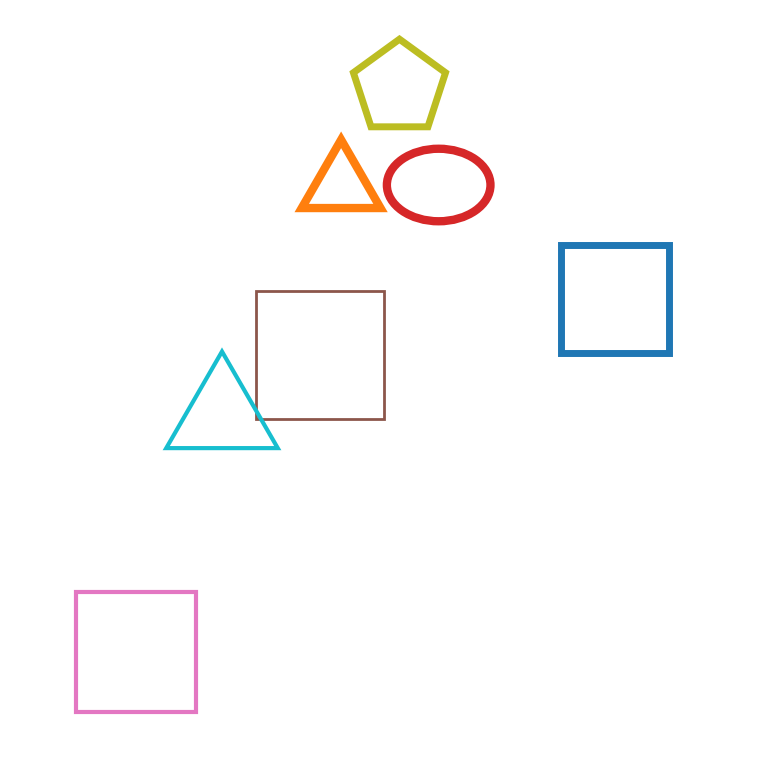[{"shape": "square", "thickness": 2.5, "radius": 0.35, "center": [0.799, 0.612]}, {"shape": "triangle", "thickness": 3, "radius": 0.3, "center": [0.443, 0.759]}, {"shape": "oval", "thickness": 3, "radius": 0.34, "center": [0.57, 0.76]}, {"shape": "square", "thickness": 1, "radius": 0.41, "center": [0.415, 0.539]}, {"shape": "square", "thickness": 1.5, "radius": 0.39, "center": [0.176, 0.153]}, {"shape": "pentagon", "thickness": 2.5, "radius": 0.31, "center": [0.519, 0.886]}, {"shape": "triangle", "thickness": 1.5, "radius": 0.42, "center": [0.288, 0.46]}]